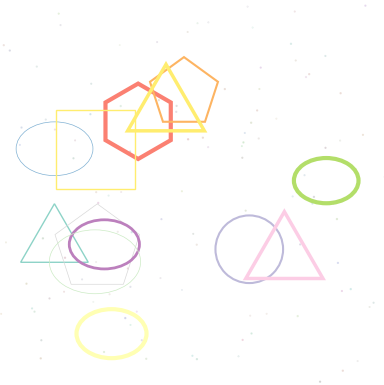[{"shape": "triangle", "thickness": 1, "radius": 0.51, "center": [0.141, 0.369]}, {"shape": "oval", "thickness": 3, "radius": 0.45, "center": [0.29, 0.133]}, {"shape": "circle", "thickness": 1.5, "radius": 0.44, "center": [0.647, 0.353]}, {"shape": "hexagon", "thickness": 3, "radius": 0.49, "center": [0.359, 0.685]}, {"shape": "oval", "thickness": 0.5, "radius": 0.5, "center": [0.142, 0.614]}, {"shape": "pentagon", "thickness": 1.5, "radius": 0.46, "center": [0.478, 0.759]}, {"shape": "oval", "thickness": 3, "radius": 0.42, "center": [0.847, 0.531]}, {"shape": "triangle", "thickness": 2.5, "radius": 0.58, "center": [0.739, 0.334]}, {"shape": "pentagon", "thickness": 0.5, "radius": 0.58, "center": [0.253, 0.355]}, {"shape": "oval", "thickness": 2, "radius": 0.46, "center": [0.271, 0.365]}, {"shape": "oval", "thickness": 0.5, "radius": 0.59, "center": [0.247, 0.32]}, {"shape": "square", "thickness": 1, "radius": 0.51, "center": [0.249, 0.612]}, {"shape": "triangle", "thickness": 2.5, "radius": 0.58, "center": [0.431, 0.718]}]